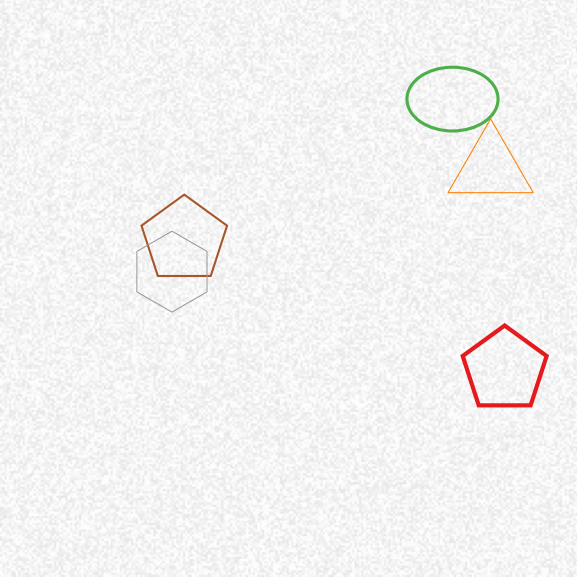[{"shape": "pentagon", "thickness": 2, "radius": 0.38, "center": [0.874, 0.359]}, {"shape": "oval", "thickness": 1.5, "radius": 0.39, "center": [0.784, 0.828]}, {"shape": "triangle", "thickness": 0.5, "radius": 0.43, "center": [0.85, 0.708]}, {"shape": "pentagon", "thickness": 1, "radius": 0.39, "center": [0.319, 0.584]}, {"shape": "hexagon", "thickness": 0.5, "radius": 0.35, "center": [0.298, 0.529]}]